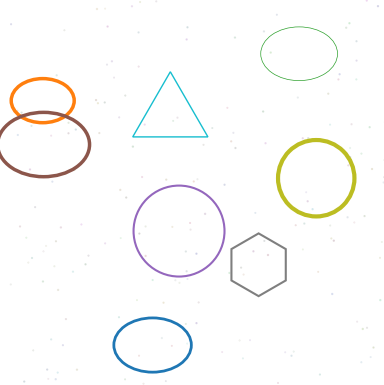[{"shape": "oval", "thickness": 2, "radius": 0.5, "center": [0.396, 0.104]}, {"shape": "oval", "thickness": 2.5, "radius": 0.41, "center": [0.111, 0.739]}, {"shape": "oval", "thickness": 0.5, "radius": 0.5, "center": [0.777, 0.86]}, {"shape": "circle", "thickness": 1.5, "radius": 0.59, "center": [0.465, 0.4]}, {"shape": "oval", "thickness": 2.5, "radius": 0.6, "center": [0.113, 0.625]}, {"shape": "hexagon", "thickness": 1.5, "radius": 0.41, "center": [0.672, 0.312]}, {"shape": "circle", "thickness": 3, "radius": 0.5, "center": [0.821, 0.537]}, {"shape": "triangle", "thickness": 1, "radius": 0.56, "center": [0.442, 0.701]}]